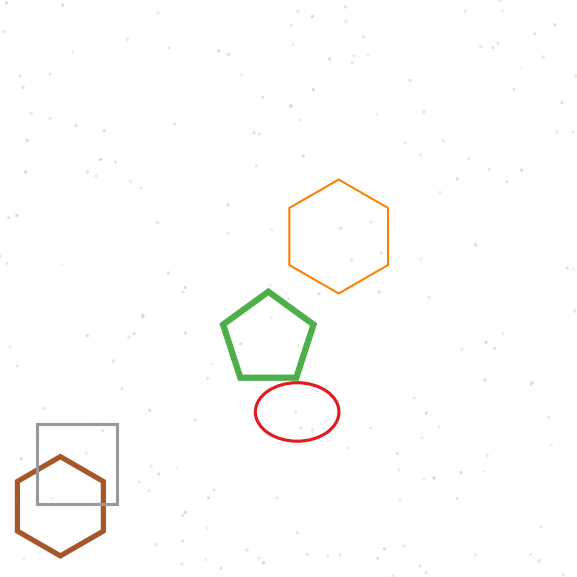[{"shape": "oval", "thickness": 1.5, "radius": 0.36, "center": [0.515, 0.286]}, {"shape": "pentagon", "thickness": 3, "radius": 0.41, "center": [0.465, 0.412]}, {"shape": "hexagon", "thickness": 1, "radius": 0.49, "center": [0.586, 0.59]}, {"shape": "hexagon", "thickness": 2.5, "radius": 0.43, "center": [0.105, 0.122]}, {"shape": "square", "thickness": 1.5, "radius": 0.35, "center": [0.133, 0.195]}]